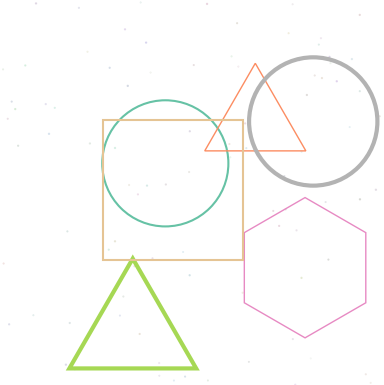[{"shape": "circle", "thickness": 1.5, "radius": 0.82, "center": [0.429, 0.576]}, {"shape": "triangle", "thickness": 1, "radius": 0.76, "center": [0.663, 0.684]}, {"shape": "hexagon", "thickness": 1, "radius": 0.91, "center": [0.792, 0.305]}, {"shape": "triangle", "thickness": 3, "radius": 0.95, "center": [0.345, 0.138]}, {"shape": "square", "thickness": 1.5, "radius": 0.91, "center": [0.449, 0.507]}, {"shape": "circle", "thickness": 3, "radius": 0.83, "center": [0.814, 0.684]}]